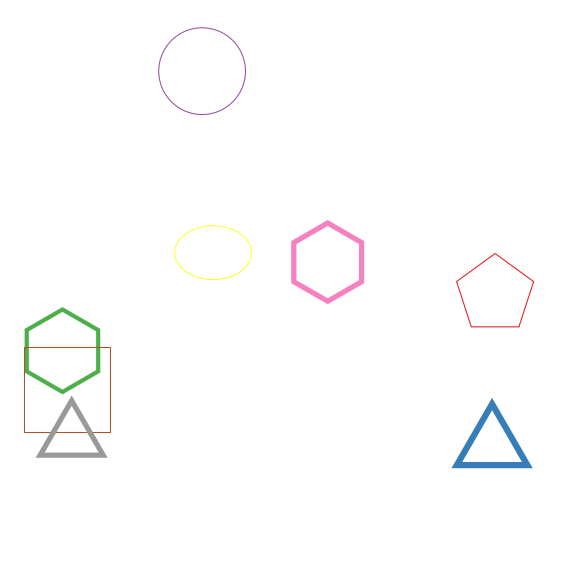[{"shape": "pentagon", "thickness": 0.5, "radius": 0.35, "center": [0.857, 0.49]}, {"shape": "triangle", "thickness": 3, "radius": 0.35, "center": [0.852, 0.229]}, {"shape": "hexagon", "thickness": 2, "radius": 0.36, "center": [0.108, 0.392]}, {"shape": "circle", "thickness": 0.5, "radius": 0.38, "center": [0.35, 0.876]}, {"shape": "oval", "thickness": 0.5, "radius": 0.33, "center": [0.369, 0.562]}, {"shape": "square", "thickness": 0.5, "radius": 0.37, "center": [0.116, 0.325]}, {"shape": "hexagon", "thickness": 2.5, "radius": 0.34, "center": [0.567, 0.545]}, {"shape": "triangle", "thickness": 2.5, "radius": 0.31, "center": [0.124, 0.242]}]